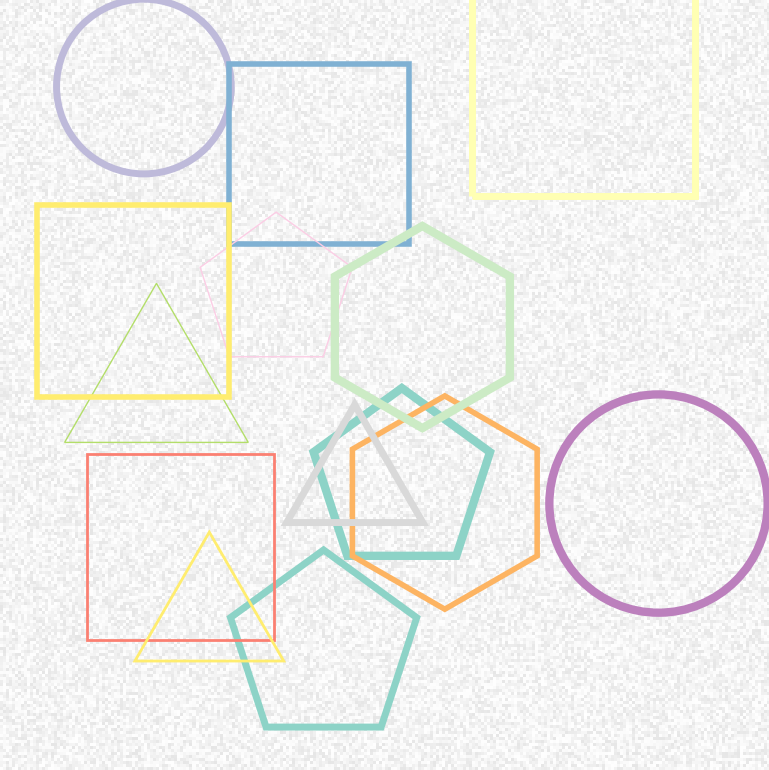[{"shape": "pentagon", "thickness": 3, "radius": 0.6, "center": [0.522, 0.376]}, {"shape": "pentagon", "thickness": 2.5, "radius": 0.64, "center": [0.42, 0.159]}, {"shape": "square", "thickness": 2.5, "radius": 0.72, "center": [0.758, 0.891]}, {"shape": "circle", "thickness": 2.5, "radius": 0.57, "center": [0.187, 0.888]}, {"shape": "square", "thickness": 1, "radius": 0.61, "center": [0.235, 0.29]}, {"shape": "square", "thickness": 2, "radius": 0.58, "center": [0.414, 0.8]}, {"shape": "hexagon", "thickness": 2, "radius": 0.69, "center": [0.578, 0.347]}, {"shape": "triangle", "thickness": 0.5, "radius": 0.69, "center": [0.203, 0.494]}, {"shape": "pentagon", "thickness": 0.5, "radius": 0.52, "center": [0.359, 0.621]}, {"shape": "triangle", "thickness": 2.5, "radius": 0.51, "center": [0.461, 0.372]}, {"shape": "circle", "thickness": 3, "radius": 0.71, "center": [0.855, 0.346]}, {"shape": "hexagon", "thickness": 3, "radius": 0.66, "center": [0.549, 0.575]}, {"shape": "triangle", "thickness": 1, "radius": 0.56, "center": [0.272, 0.197]}, {"shape": "square", "thickness": 2, "radius": 0.62, "center": [0.173, 0.609]}]